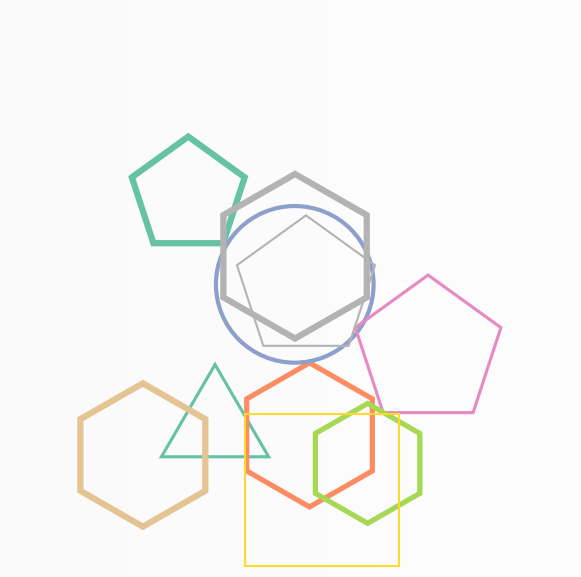[{"shape": "pentagon", "thickness": 3, "radius": 0.51, "center": [0.324, 0.661]}, {"shape": "triangle", "thickness": 1.5, "radius": 0.53, "center": [0.37, 0.261]}, {"shape": "hexagon", "thickness": 2.5, "radius": 0.62, "center": [0.533, 0.246]}, {"shape": "circle", "thickness": 2, "radius": 0.68, "center": [0.507, 0.507]}, {"shape": "pentagon", "thickness": 1.5, "radius": 0.66, "center": [0.737, 0.391]}, {"shape": "hexagon", "thickness": 2.5, "radius": 0.52, "center": [0.632, 0.197]}, {"shape": "square", "thickness": 1, "radius": 0.66, "center": [0.554, 0.151]}, {"shape": "hexagon", "thickness": 3, "radius": 0.62, "center": [0.246, 0.211]}, {"shape": "hexagon", "thickness": 3, "radius": 0.71, "center": [0.508, 0.555]}, {"shape": "pentagon", "thickness": 1, "radius": 0.62, "center": [0.526, 0.501]}]